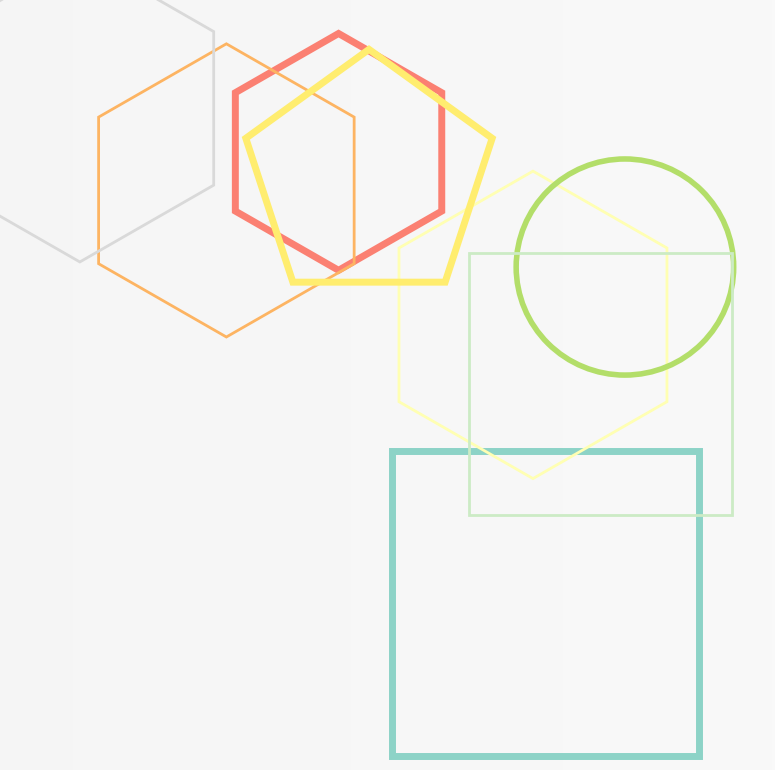[{"shape": "square", "thickness": 2.5, "radius": 0.99, "center": [0.704, 0.216]}, {"shape": "hexagon", "thickness": 1, "radius": 1.0, "center": [0.688, 0.578]}, {"shape": "hexagon", "thickness": 2.5, "radius": 0.77, "center": [0.437, 0.803]}, {"shape": "hexagon", "thickness": 1, "radius": 0.95, "center": [0.292, 0.753]}, {"shape": "circle", "thickness": 2, "radius": 0.7, "center": [0.806, 0.653]}, {"shape": "hexagon", "thickness": 1, "radius": 1.0, "center": [0.103, 0.859]}, {"shape": "square", "thickness": 1, "radius": 0.85, "center": [0.775, 0.501]}, {"shape": "pentagon", "thickness": 2.5, "radius": 0.84, "center": [0.476, 0.769]}]